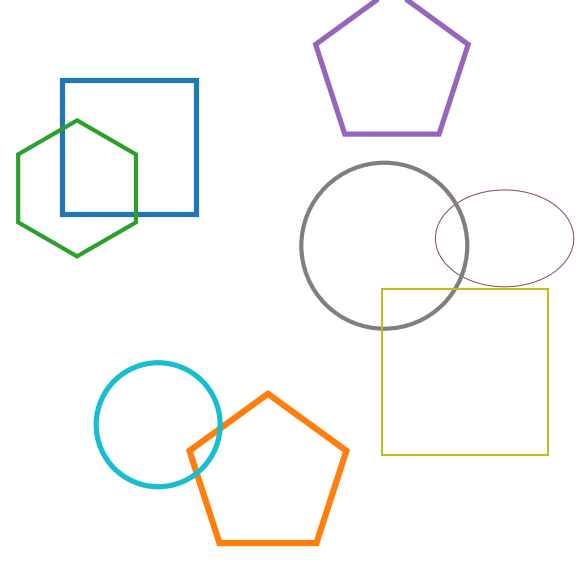[{"shape": "square", "thickness": 2.5, "radius": 0.58, "center": [0.223, 0.745]}, {"shape": "pentagon", "thickness": 3, "radius": 0.71, "center": [0.464, 0.174]}, {"shape": "hexagon", "thickness": 2, "radius": 0.59, "center": [0.133, 0.673]}, {"shape": "pentagon", "thickness": 2.5, "radius": 0.69, "center": [0.679, 0.879]}, {"shape": "oval", "thickness": 0.5, "radius": 0.6, "center": [0.874, 0.586]}, {"shape": "circle", "thickness": 2, "radius": 0.72, "center": [0.665, 0.574]}, {"shape": "square", "thickness": 1, "radius": 0.72, "center": [0.805, 0.355]}, {"shape": "circle", "thickness": 2.5, "radius": 0.54, "center": [0.274, 0.264]}]